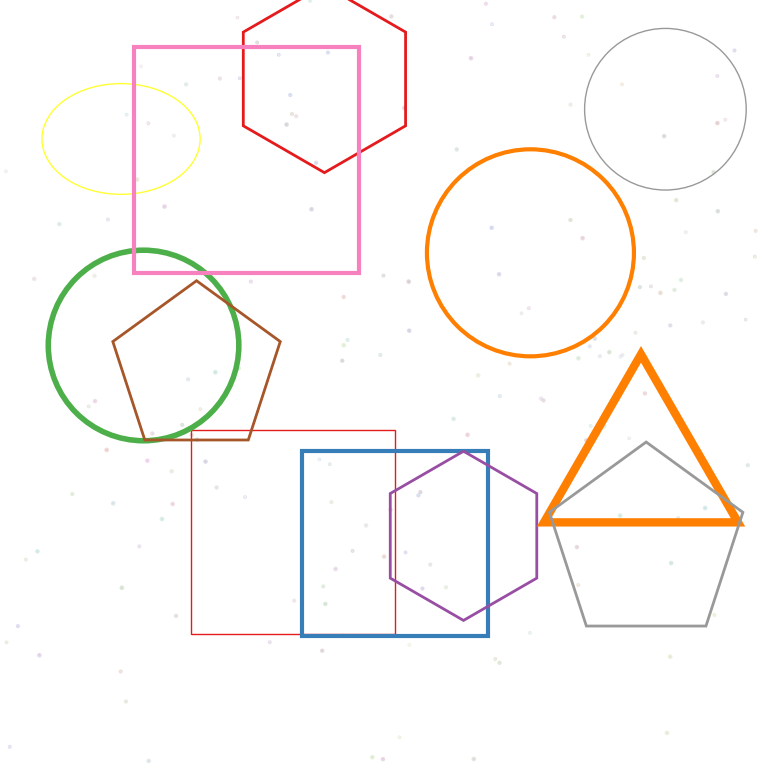[{"shape": "square", "thickness": 0.5, "radius": 0.66, "center": [0.38, 0.309]}, {"shape": "hexagon", "thickness": 1, "radius": 0.61, "center": [0.421, 0.897]}, {"shape": "square", "thickness": 1.5, "radius": 0.6, "center": [0.513, 0.294]}, {"shape": "circle", "thickness": 2, "radius": 0.62, "center": [0.186, 0.551]}, {"shape": "hexagon", "thickness": 1, "radius": 0.55, "center": [0.602, 0.304]}, {"shape": "triangle", "thickness": 3, "radius": 0.73, "center": [0.832, 0.394]}, {"shape": "circle", "thickness": 1.5, "radius": 0.67, "center": [0.689, 0.672]}, {"shape": "oval", "thickness": 0.5, "radius": 0.51, "center": [0.157, 0.82]}, {"shape": "pentagon", "thickness": 1, "radius": 0.57, "center": [0.255, 0.521]}, {"shape": "square", "thickness": 1.5, "radius": 0.73, "center": [0.32, 0.792]}, {"shape": "pentagon", "thickness": 1, "radius": 0.66, "center": [0.839, 0.294]}, {"shape": "circle", "thickness": 0.5, "radius": 0.52, "center": [0.864, 0.858]}]